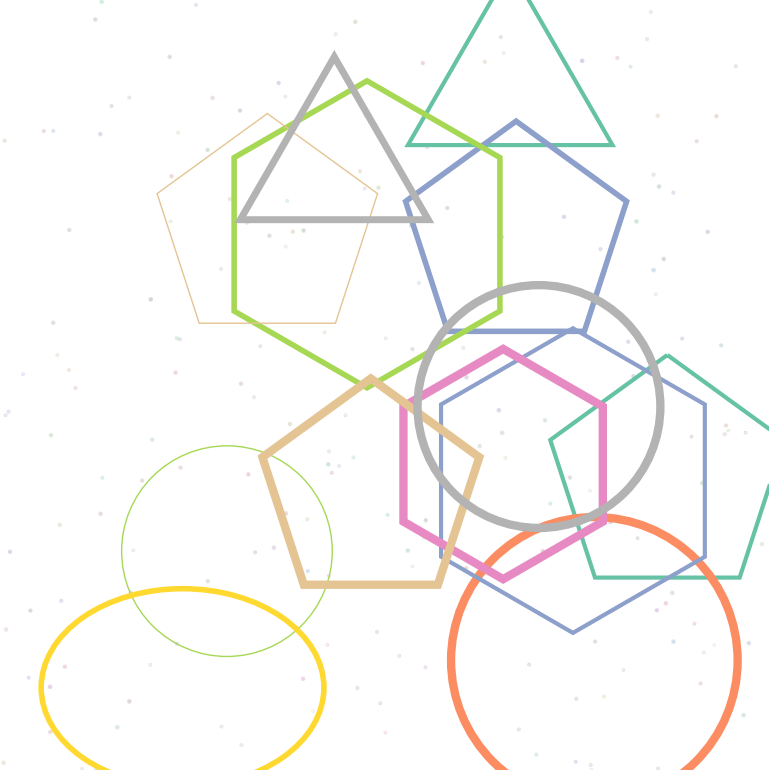[{"shape": "triangle", "thickness": 1.5, "radius": 0.77, "center": [0.663, 0.888]}, {"shape": "pentagon", "thickness": 1.5, "radius": 0.8, "center": [0.867, 0.379]}, {"shape": "circle", "thickness": 3, "radius": 0.93, "center": [0.772, 0.142]}, {"shape": "pentagon", "thickness": 2, "radius": 0.75, "center": [0.67, 0.692]}, {"shape": "hexagon", "thickness": 1.5, "radius": 0.99, "center": [0.744, 0.376]}, {"shape": "hexagon", "thickness": 3, "radius": 0.75, "center": [0.653, 0.397]}, {"shape": "circle", "thickness": 0.5, "radius": 0.68, "center": [0.295, 0.284]}, {"shape": "hexagon", "thickness": 2, "radius": 1.0, "center": [0.477, 0.696]}, {"shape": "oval", "thickness": 2, "radius": 0.92, "center": [0.237, 0.107]}, {"shape": "pentagon", "thickness": 0.5, "radius": 0.75, "center": [0.347, 0.702]}, {"shape": "pentagon", "thickness": 3, "radius": 0.74, "center": [0.482, 0.36]}, {"shape": "circle", "thickness": 3, "radius": 0.79, "center": [0.7, 0.472]}, {"shape": "triangle", "thickness": 2.5, "radius": 0.7, "center": [0.434, 0.785]}]